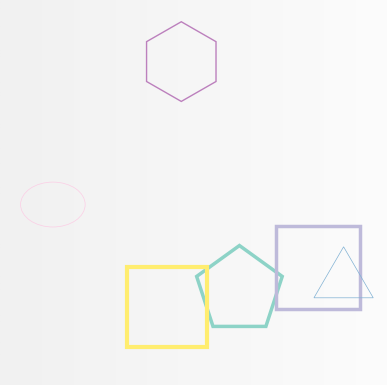[{"shape": "pentagon", "thickness": 2.5, "radius": 0.58, "center": [0.618, 0.246]}, {"shape": "square", "thickness": 2.5, "radius": 0.54, "center": [0.82, 0.306]}, {"shape": "triangle", "thickness": 0.5, "radius": 0.44, "center": [0.887, 0.271]}, {"shape": "oval", "thickness": 0.5, "radius": 0.42, "center": [0.136, 0.469]}, {"shape": "hexagon", "thickness": 1, "radius": 0.52, "center": [0.468, 0.84]}, {"shape": "square", "thickness": 3, "radius": 0.52, "center": [0.431, 0.203]}]